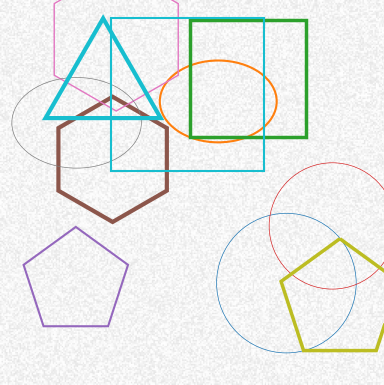[{"shape": "circle", "thickness": 0.5, "radius": 0.91, "center": [0.744, 0.265]}, {"shape": "oval", "thickness": 1.5, "radius": 0.76, "center": [0.567, 0.737]}, {"shape": "square", "thickness": 2.5, "radius": 0.75, "center": [0.645, 0.796]}, {"shape": "circle", "thickness": 0.5, "radius": 0.82, "center": [0.863, 0.413]}, {"shape": "pentagon", "thickness": 1.5, "radius": 0.71, "center": [0.197, 0.268]}, {"shape": "hexagon", "thickness": 3, "radius": 0.81, "center": [0.293, 0.586]}, {"shape": "hexagon", "thickness": 1, "radius": 0.93, "center": [0.302, 0.898]}, {"shape": "oval", "thickness": 0.5, "radius": 0.84, "center": [0.199, 0.681]}, {"shape": "pentagon", "thickness": 2.5, "radius": 0.8, "center": [0.883, 0.219]}, {"shape": "triangle", "thickness": 3, "radius": 0.86, "center": [0.268, 0.78]}, {"shape": "square", "thickness": 1.5, "radius": 1.0, "center": [0.486, 0.755]}]